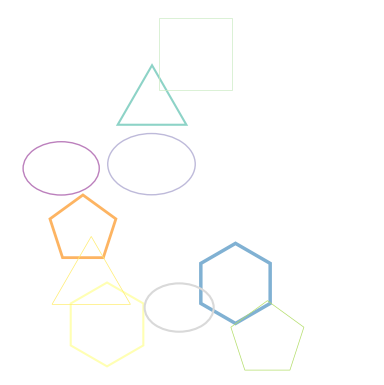[{"shape": "triangle", "thickness": 1.5, "radius": 0.51, "center": [0.395, 0.727]}, {"shape": "hexagon", "thickness": 1.5, "radius": 0.54, "center": [0.278, 0.157]}, {"shape": "oval", "thickness": 1, "radius": 0.57, "center": [0.393, 0.574]}, {"shape": "hexagon", "thickness": 2.5, "radius": 0.52, "center": [0.612, 0.264]}, {"shape": "pentagon", "thickness": 2, "radius": 0.45, "center": [0.215, 0.404]}, {"shape": "pentagon", "thickness": 0.5, "radius": 0.5, "center": [0.694, 0.119]}, {"shape": "oval", "thickness": 1.5, "radius": 0.45, "center": [0.465, 0.201]}, {"shape": "oval", "thickness": 1, "radius": 0.49, "center": [0.159, 0.563]}, {"shape": "square", "thickness": 0.5, "radius": 0.47, "center": [0.508, 0.859]}, {"shape": "triangle", "thickness": 0.5, "radius": 0.59, "center": [0.237, 0.268]}]